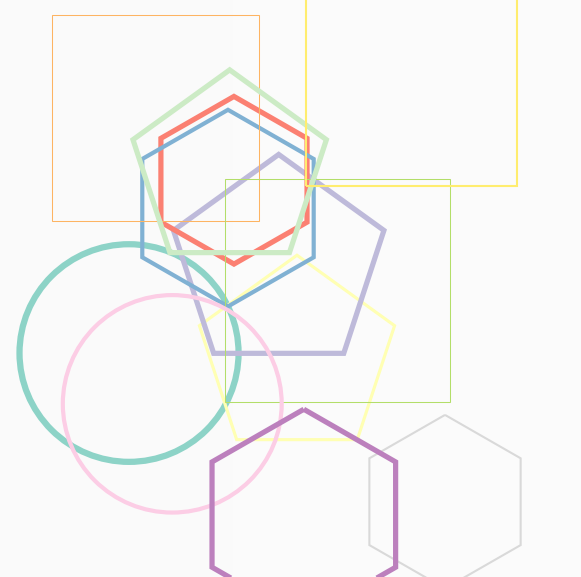[{"shape": "circle", "thickness": 3, "radius": 0.94, "center": [0.222, 0.388]}, {"shape": "pentagon", "thickness": 1.5, "radius": 0.88, "center": [0.511, 0.381]}, {"shape": "pentagon", "thickness": 2.5, "radius": 0.95, "center": [0.479, 0.541]}, {"shape": "hexagon", "thickness": 2.5, "radius": 0.73, "center": [0.403, 0.687]}, {"shape": "hexagon", "thickness": 2, "radius": 0.85, "center": [0.392, 0.639]}, {"shape": "square", "thickness": 0.5, "radius": 0.89, "center": [0.267, 0.795]}, {"shape": "square", "thickness": 0.5, "radius": 0.97, "center": [0.581, 0.496]}, {"shape": "circle", "thickness": 2, "radius": 0.94, "center": [0.296, 0.3]}, {"shape": "hexagon", "thickness": 1, "radius": 0.75, "center": [0.766, 0.13]}, {"shape": "hexagon", "thickness": 2.5, "radius": 0.91, "center": [0.523, 0.108]}, {"shape": "pentagon", "thickness": 2.5, "radius": 0.87, "center": [0.395, 0.703]}, {"shape": "square", "thickness": 1, "radius": 0.91, "center": [0.708, 0.859]}]